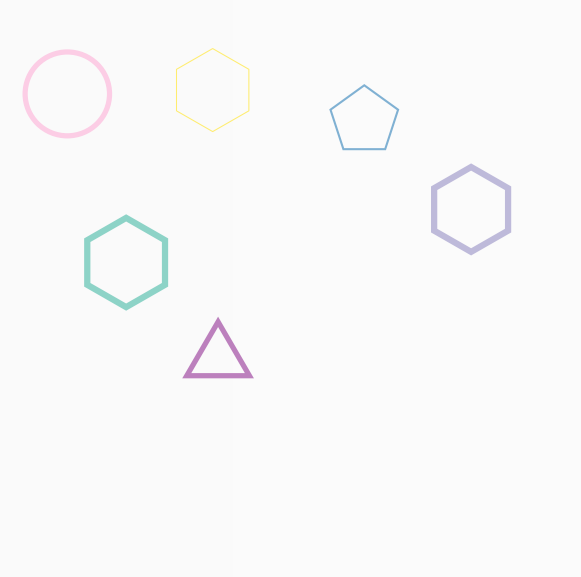[{"shape": "hexagon", "thickness": 3, "radius": 0.39, "center": [0.217, 0.545]}, {"shape": "hexagon", "thickness": 3, "radius": 0.37, "center": [0.811, 0.636]}, {"shape": "pentagon", "thickness": 1, "radius": 0.31, "center": [0.627, 0.79]}, {"shape": "circle", "thickness": 2.5, "radius": 0.36, "center": [0.116, 0.837]}, {"shape": "triangle", "thickness": 2.5, "radius": 0.31, "center": [0.375, 0.38]}, {"shape": "hexagon", "thickness": 0.5, "radius": 0.36, "center": [0.366, 0.843]}]